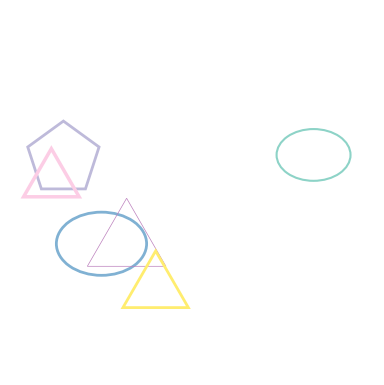[{"shape": "oval", "thickness": 1.5, "radius": 0.48, "center": [0.814, 0.598]}, {"shape": "pentagon", "thickness": 2, "radius": 0.49, "center": [0.165, 0.588]}, {"shape": "oval", "thickness": 2, "radius": 0.59, "center": [0.264, 0.367]}, {"shape": "triangle", "thickness": 2.5, "radius": 0.42, "center": [0.133, 0.531]}, {"shape": "triangle", "thickness": 0.5, "radius": 0.59, "center": [0.329, 0.367]}, {"shape": "triangle", "thickness": 2, "radius": 0.49, "center": [0.404, 0.25]}]